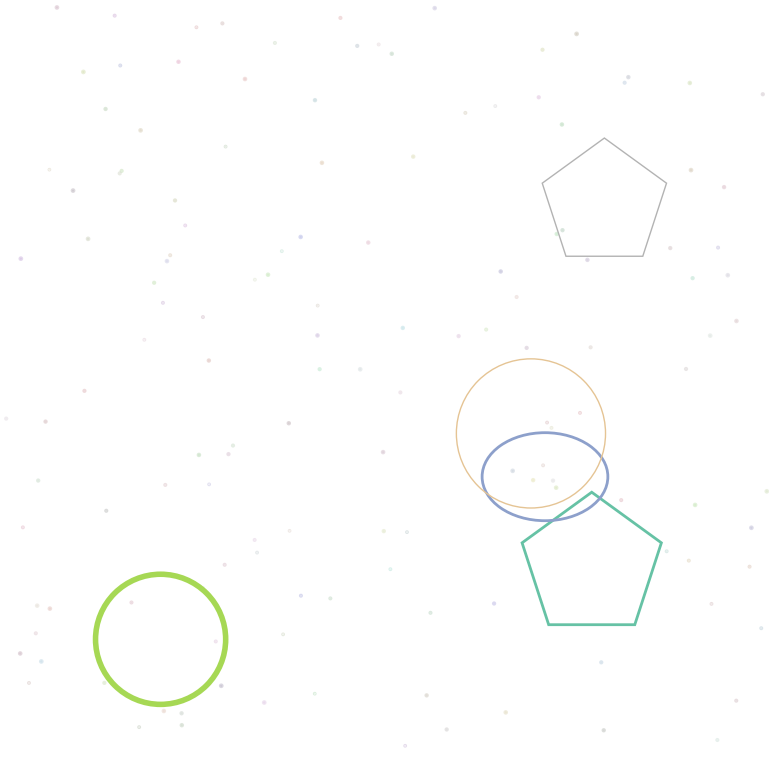[{"shape": "pentagon", "thickness": 1, "radius": 0.48, "center": [0.768, 0.266]}, {"shape": "oval", "thickness": 1, "radius": 0.41, "center": [0.708, 0.381]}, {"shape": "circle", "thickness": 2, "radius": 0.42, "center": [0.209, 0.17]}, {"shape": "circle", "thickness": 0.5, "radius": 0.48, "center": [0.69, 0.437]}, {"shape": "pentagon", "thickness": 0.5, "radius": 0.42, "center": [0.785, 0.736]}]